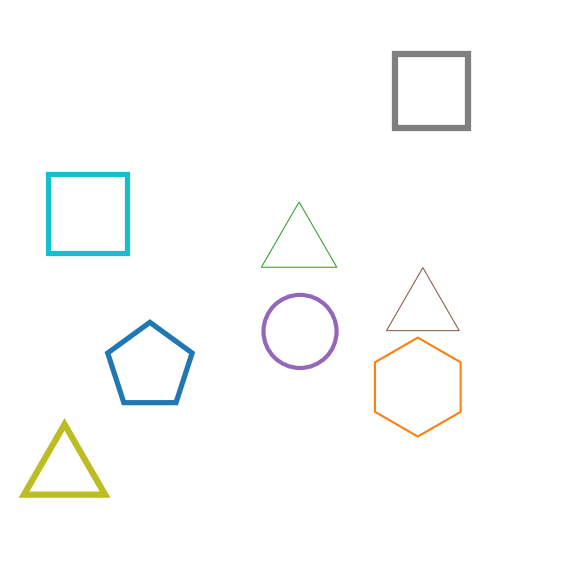[{"shape": "pentagon", "thickness": 2.5, "radius": 0.38, "center": [0.26, 0.364]}, {"shape": "hexagon", "thickness": 1, "radius": 0.43, "center": [0.723, 0.329]}, {"shape": "triangle", "thickness": 0.5, "radius": 0.38, "center": [0.518, 0.574]}, {"shape": "circle", "thickness": 2, "radius": 0.32, "center": [0.52, 0.425]}, {"shape": "triangle", "thickness": 0.5, "radius": 0.36, "center": [0.732, 0.463]}, {"shape": "square", "thickness": 3, "radius": 0.32, "center": [0.747, 0.841]}, {"shape": "triangle", "thickness": 3, "radius": 0.41, "center": [0.112, 0.183]}, {"shape": "square", "thickness": 2.5, "radius": 0.34, "center": [0.151, 0.63]}]